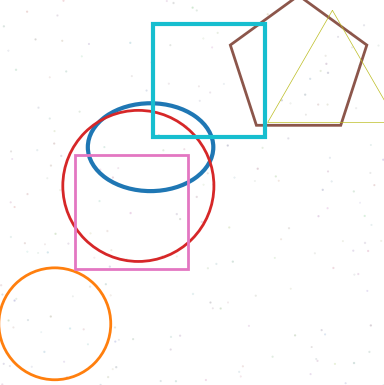[{"shape": "oval", "thickness": 3, "radius": 0.81, "center": [0.391, 0.618]}, {"shape": "circle", "thickness": 2, "radius": 0.73, "center": [0.142, 0.159]}, {"shape": "circle", "thickness": 2, "radius": 0.98, "center": [0.359, 0.517]}, {"shape": "pentagon", "thickness": 2, "radius": 0.93, "center": [0.776, 0.825]}, {"shape": "square", "thickness": 2, "radius": 0.74, "center": [0.341, 0.449]}, {"shape": "triangle", "thickness": 0.5, "radius": 0.97, "center": [0.863, 0.779]}, {"shape": "square", "thickness": 3, "radius": 0.73, "center": [0.544, 0.791]}]